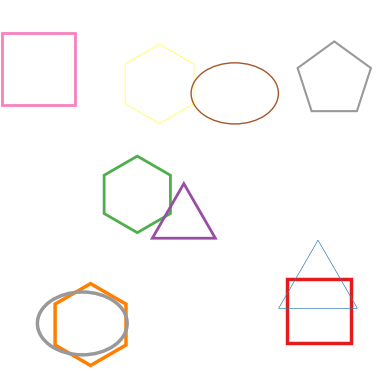[{"shape": "square", "thickness": 2.5, "radius": 0.41, "center": [0.829, 0.193]}, {"shape": "triangle", "thickness": 0.5, "radius": 0.59, "center": [0.826, 0.258]}, {"shape": "hexagon", "thickness": 2, "radius": 0.5, "center": [0.357, 0.495]}, {"shape": "triangle", "thickness": 2, "radius": 0.47, "center": [0.478, 0.429]}, {"shape": "hexagon", "thickness": 2.5, "radius": 0.53, "center": [0.235, 0.157]}, {"shape": "hexagon", "thickness": 0.5, "radius": 0.52, "center": [0.414, 0.782]}, {"shape": "oval", "thickness": 1, "radius": 0.57, "center": [0.61, 0.757]}, {"shape": "square", "thickness": 2, "radius": 0.47, "center": [0.101, 0.821]}, {"shape": "pentagon", "thickness": 1.5, "radius": 0.5, "center": [0.868, 0.792]}, {"shape": "oval", "thickness": 2.5, "radius": 0.58, "center": [0.214, 0.16]}]